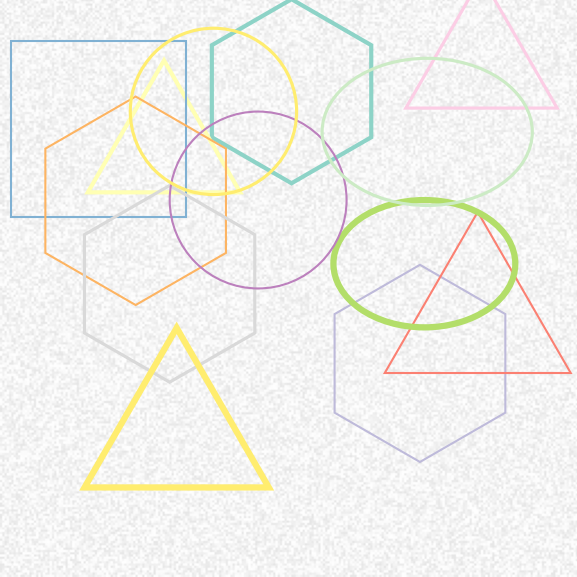[{"shape": "hexagon", "thickness": 2, "radius": 0.8, "center": [0.505, 0.841]}, {"shape": "triangle", "thickness": 2, "radius": 0.76, "center": [0.284, 0.742]}, {"shape": "hexagon", "thickness": 1, "radius": 0.85, "center": [0.727, 0.37]}, {"shape": "triangle", "thickness": 1, "radius": 0.93, "center": [0.827, 0.446]}, {"shape": "square", "thickness": 1, "radius": 0.76, "center": [0.171, 0.776]}, {"shape": "hexagon", "thickness": 1, "radius": 0.9, "center": [0.235, 0.651]}, {"shape": "oval", "thickness": 3, "radius": 0.79, "center": [0.735, 0.542]}, {"shape": "triangle", "thickness": 1.5, "radius": 0.76, "center": [0.834, 0.888]}, {"shape": "hexagon", "thickness": 1.5, "radius": 0.85, "center": [0.294, 0.508]}, {"shape": "circle", "thickness": 1, "radius": 0.77, "center": [0.447, 0.653]}, {"shape": "oval", "thickness": 1.5, "radius": 0.91, "center": [0.74, 0.771]}, {"shape": "triangle", "thickness": 3, "radius": 0.92, "center": [0.306, 0.247]}, {"shape": "circle", "thickness": 1.5, "radius": 0.72, "center": [0.37, 0.806]}]